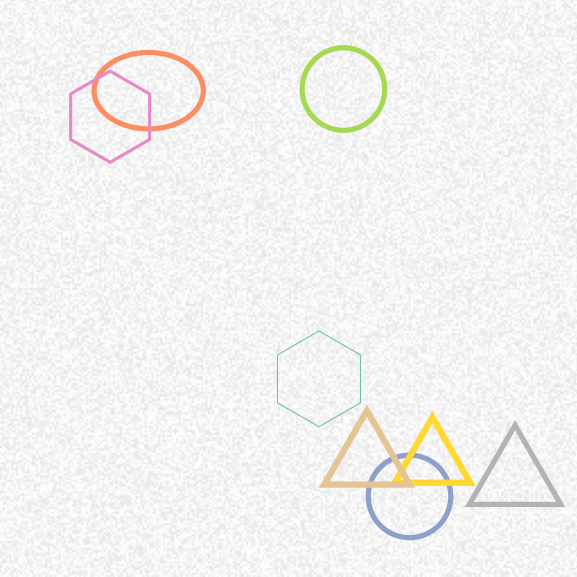[{"shape": "hexagon", "thickness": 0.5, "radius": 0.41, "center": [0.552, 0.343]}, {"shape": "oval", "thickness": 2.5, "radius": 0.47, "center": [0.258, 0.842]}, {"shape": "circle", "thickness": 2.5, "radius": 0.36, "center": [0.709, 0.14]}, {"shape": "hexagon", "thickness": 1.5, "radius": 0.39, "center": [0.191, 0.797]}, {"shape": "circle", "thickness": 2.5, "radius": 0.36, "center": [0.595, 0.845]}, {"shape": "triangle", "thickness": 3, "radius": 0.38, "center": [0.749, 0.201]}, {"shape": "triangle", "thickness": 3, "radius": 0.43, "center": [0.635, 0.203]}, {"shape": "triangle", "thickness": 2.5, "radius": 0.46, "center": [0.892, 0.171]}]